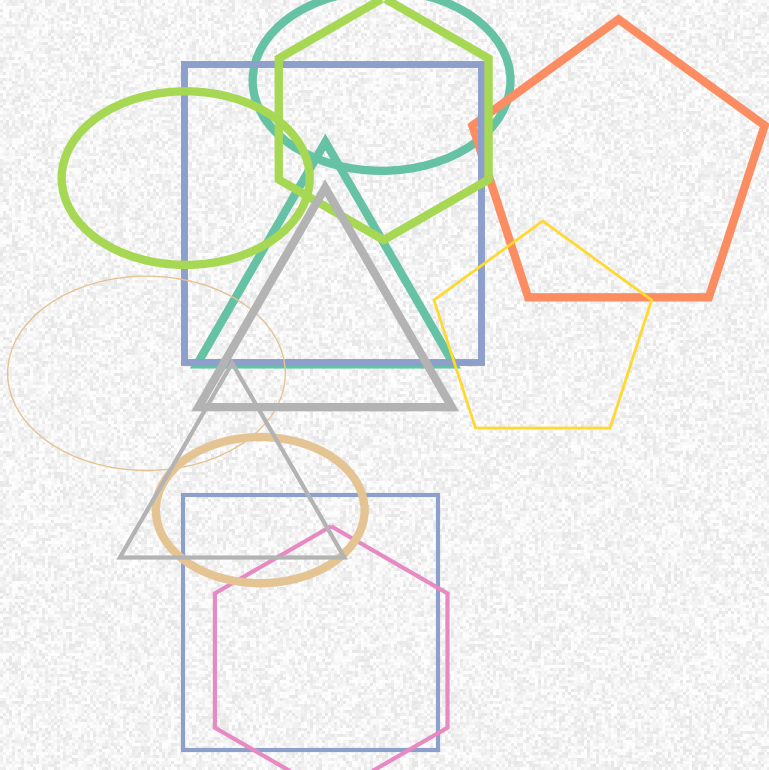[{"shape": "triangle", "thickness": 3, "radius": 0.96, "center": [0.423, 0.623]}, {"shape": "oval", "thickness": 3, "radius": 0.84, "center": [0.496, 0.895]}, {"shape": "pentagon", "thickness": 3, "radius": 1.0, "center": [0.803, 0.775]}, {"shape": "square", "thickness": 2.5, "radius": 0.97, "center": [0.432, 0.723]}, {"shape": "square", "thickness": 1.5, "radius": 0.83, "center": [0.403, 0.192]}, {"shape": "hexagon", "thickness": 1.5, "radius": 0.87, "center": [0.43, 0.142]}, {"shape": "oval", "thickness": 3, "radius": 0.81, "center": [0.241, 0.769]}, {"shape": "hexagon", "thickness": 3, "radius": 0.79, "center": [0.498, 0.845]}, {"shape": "pentagon", "thickness": 1, "radius": 0.74, "center": [0.705, 0.564]}, {"shape": "oval", "thickness": 0.5, "radius": 0.9, "center": [0.19, 0.515]}, {"shape": "oval", "thickness": 3, "radius": 0.68, "center": [0.338, 0.338]}, {"shape": "triangle", "thickness": 1.5, "radius": 0.84, "center": [0.301, 0.36]}, {"shape": "triangle", "thickness": 3, "radius": 0.95, "center": [0.422, 0.566]}]